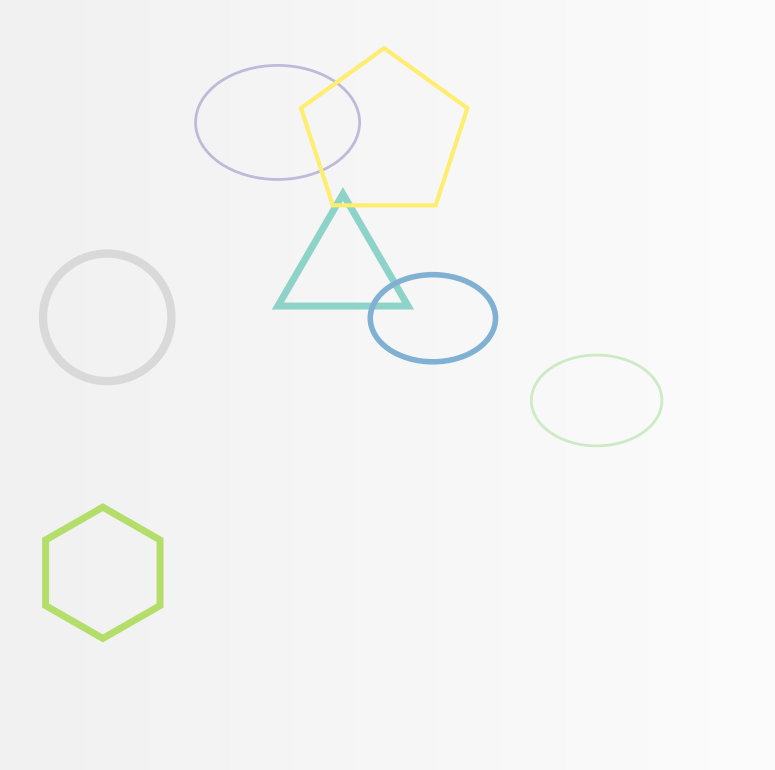[{"shape": "triangle", "thickness": 2.5, "radius": 0.49, "center": [0.443, 0.651]}, {"shape": "oval", "thickness": 1, "radius": 0.53, "center": [0.358, 0.841]}, {"shape": "oval", "thickness": 2, "radius": 0.4, "center": [0.559, 0.587]}, {"shape": "hexagon", "thickness": 2.5, "radius": 0.43, "center": [0.133, 0.256]}, {"shape": "circle", "thickness": 3, "radius": 0.41, "center": [0.138, 0.588]}, {"shape": "oval", "thickness": 1, "radius": 0.42, "center": [0.77, 0.48]}, {"shape": "pentagon", "thickness": 1.5, "radius": 0.56, "center": [0.496, 0.825]}]